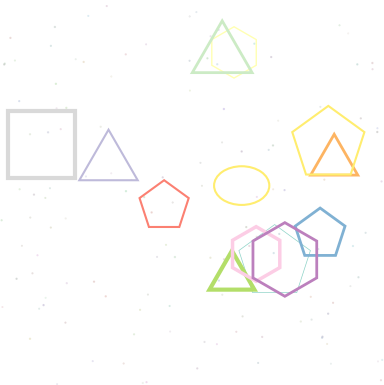[{"shape": "pentagon", "thickness": 0.5, "radius": 0.49, "center": [0.713, 0.319]}, {"shape": "hexagon", "thickness": 1, "radius": 0.33, "center": [0.608, 0.864]}, {"shape": "triangle", "thickness": 1.5, "radius": 0.44, "center": [0.282, 0.576]}, {"shape": "pentagon", "thickness": 1.5, "radius": 0.34, "center": [0.426, 0.465]}, {"shape": "pentagon", "thickness": 2, "radius": 0.34, "center": [0.832, 0.392]}, {"shape": "triangle", "thickness": 2, "radius": 0.35, "center": [0.868, 0.581]}, {"shape": "triangle", "thickness": 3, "radius": 0.34, "center": [0.602, 0.281]}, {"shape": "hexagon", "thickness": 2.5, "radius": 0.35, "center": [0.665, 0.34]}, {"shape": "square", "thickness": 3, "radius": 0.43, "center": [0.107, 0.625]}, {"shape": "hexagon", "thickness": 2, "radius": 0.48, "center": [0.74, 0.326]}, {"shape": "triangle", "thickness": 2, "radius": 0.45, "center": [0.577, 0.856]}, {"shape": "oval", "thickness": 1.5, "radius": 0.36, "center": [0.628, 0.518]}, {"shape": "pentagon", "thickness": 1.5, "radius": 0.49, "center": [0.853, 0.626]}]